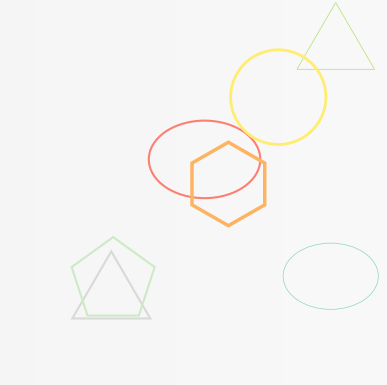[{"shape": "oval", "thickness": 0.5, "radius": 0.61, "center": [0.853, 0.282]}, {"shape": "square", "thickness": 0.5, "radius": 0.66, "center": [0.398, 0.152]}, {"shape": "oval", "thickness": 1.5, "radius": 0.72, "center": [0.528, 0.586]}, {"shape": "hexagon", "thickness": 2.5, "radius": 0.54, "center": [0.589, 0.522]}, {"shape": "triangle", "thickness": 0.5, "radius": 0.58, "center": [0.866, 0.878]}, {"shape": "triangle", "thickness": 1.5, "radius": 0.58, "center": [0.287, 0.231]}, {"shape": "pentagon", "thickness": 1.5, "radius": 0.56, "center": [0.292, 0.272]}, {"shape": "circle", "thickness": 2, "radius": 0.61, "center": [0.718, 0.748]}]